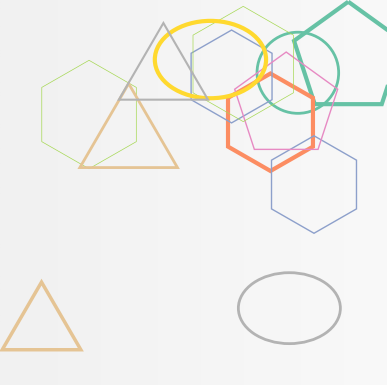[{"shape": "circle", "thickness": 2, "radius": 0.53, "center": [0.769, 0.811]}, {"shape": "pentagon", "thickness": 3, "radius": 0.74, "center": [0.899, 0.848]}, {"shape": "hexagon", "thickness": 3, "radius": 0.63, "center": [0.698, 0.682]}, {"shape": "hexagon", "thickness": 1, "radius": 0.63, "center": [0.81, 0.521]}, {"shape": "hexagon", "thickness": 1, "radius": 0.6, "center": [0.598, 0.801]}, {"shape": "pentagon", "thickness": 1, "radius": 0.7, "center": [0.739, 0.725]}, {"shape": "hexagon", "thickness": 0.5, "radius": 0.7, "center": [0.23, 0.703]}, {"shape": "hexagon", "thickness": 0.5, "radius": 0.75, "center": [0.628, 0.834]}, {"shape": "oval", "thickness": 3, "radius": 0.72, "center": [0.543, 0.845]}, {"shape": "triangle", "thickness": 2.5, "radius": 0.59, "center": [0.107, 0.15]}, {"shape": "triangle", "thickness": 2, "radius": 0.73, "center": [0.332, 0.637]}, {"shape": "triangle", "thickness": 1.5, "radius": 0.66, "center": [0.422, 0.807]}, {"shape": "oval", "thickness": 2, "radius": 0.66, "center": [0.747, 0.2]}]